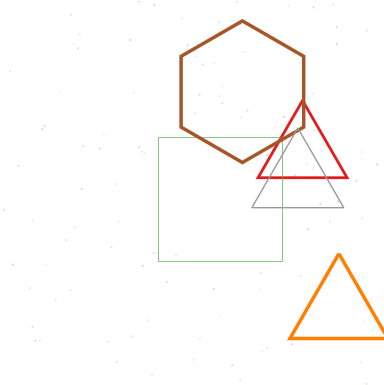[{"shape": "triangle", "thickness": 2, "radius": 0.67, "center": [0.786, 0.605]}, {"shape": "square", "thickness": 0.5, "radius": 0.81, "center": [0.571, 0.483]}, {"shape": "triangle", "thickness": 2.5, "radius": 0.73, "center": [0.88, 0.194]}, {"shape": "hexagon", "thickness": 2.5, "radius": 0.92, "center": [0.63, 0.762]}, {"shape": "triangle", "thickness": 1, "radius": 0.69, "center": [0.774, 0.53]}]